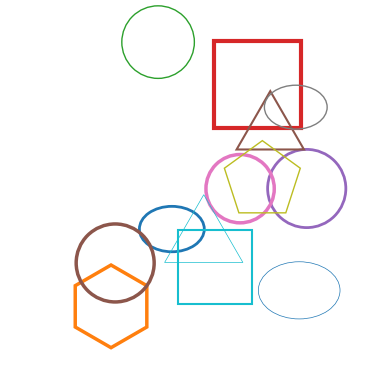[{"shape": "oval", "thickness": 2, "radius": 0.42, "center": [0.446, 0.405]}, {"shape": "oval", "thickness": 0.5, "radius": 0.53, "center": [0.777, 0.246]}, {"shape": "hexagon", "thickness": 2.5, "radius": 0.54, "center": [0.288, 0.204]}, {"shape": "circle", "thickness": 1, "radius": 0.47, "center": [0.411, 0.891]}, {"shape": "square", "thickness": 3, "radius": 0.57, "center": [0.669, 0.781]}, {"shape": "circle", "thickness": 2, "radius": 0.51, "center": [0.797, 0.51]}, {"shape": "triangle", "thickness": 1.5, "radius": 0.51, "center": [0.702, 0.662]}, {"shape": "circle", "thickness": 2.5, "radius": 0.51, "center": [0.299, 0.317]}, {"shape": "circle", "thickness": 2.5, "radius": 0.44, "center": [0.624, 0.51]}, {"shape": "oval", "thickness": 1, "radius": 0.41, "center": [0.768, 0.722]}, {"shape": "pentagon", "thickness": 1, "radius": 0.52, "center": [0.681, 0.531]}, {"shape": "triangle", "thickness": 0.5, "radius": 0.59, "center": [0.529, 0.377]}, {"shape": "square", "thickness": 1.5, "radius": 0.48, "center": [0.559, 0.305]}]